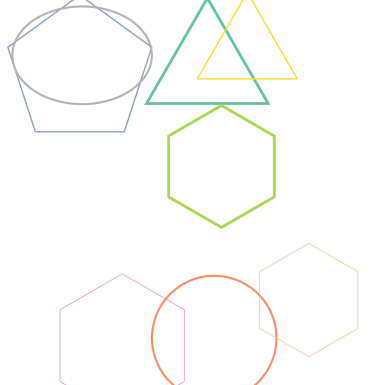[{"shape": "triangle", "thickness": 2, "radius": 0.91, "center": [0.539, 0.822]}, {"shape": "circle", "thickness": 1.5, "radius": 0.81, "center": [0.556, 0.122]}, {"shape": "pentagon", "thickness": 1, "radius": 0.98, "center": [0.207, 0.817]}, {"shape": "hexagon", "thickness": 0.5, "radius": 0.93, "center": [0.317, 0.102]}, {"shape": "hexagon", "thickness": 2, "radius": 0.79, "center": [0.575, 0.568]}, {"shape": "triangle", "thickness": 1, "radius": 0.75, "center": [0.642, 0.87]}, {"shape": "hexagon", "thickness": 0.5, "radius": 0.74, "center": [0.802, 0.221]}, {"shape": "oval", "thickness": 1.5, "radius": 0.91, "center": [0.213, 0.856]}]